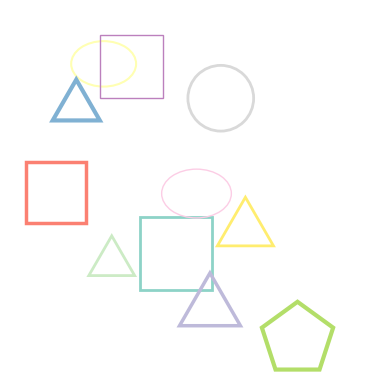[{"shape": "square", "thickness": 2, "radius": 0.47, "center": [0.457, 0.342]}, {"shape": "oval", "thickness": 1.5, "radius": 0.42, "center": [0.269, 0.834]}, {"shape": "triangle", "thickness": 2.5, "radius": 0.46, "center": [0.545, 0.2]}, {"shape": "square", "thickness": 2.5, "radius": 0.39, "center": [0.145, 0.5]}, {"shape": "triangle", "thickness": 3, "radius": 0.35, "center": [0.198, 0.723]}, {"shape": "pentagon", "thickness": 3, "radius": 0.49, "center": [0.773, 0.119]}, {"shape": "oval", "thickness": 1, "radius": 0.45, "center": [0.51, 0.497]}, {"shape": "circle", "thickness": 2, "radius": 0.43, "center": [0.573, 0.745]}, {"shape": "square", "thickness": 1, "radius": 0.41, "center": [0.341, 0.828]}, {"shape": "triangle", "thickness": 2, "radius": 0.34, "center": [0.29, 0.319]}, {"shape": "triangle", "thickness": 2, "radius": 0.42, "center": [0.637, 0.403]}]